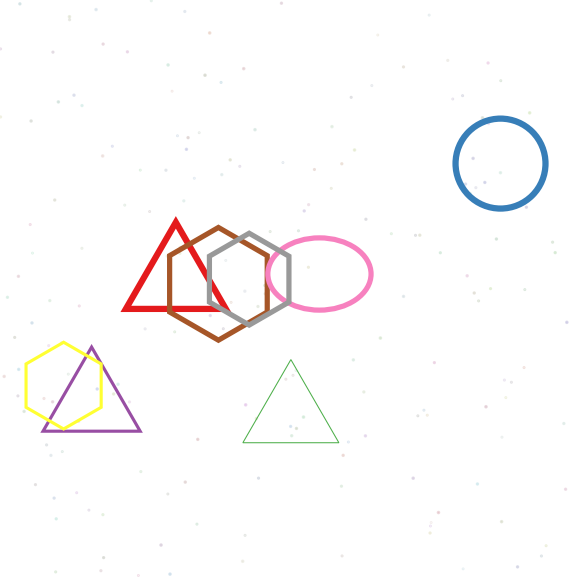[{"shape": "triangle", "thickness": 3, "radius": 0.5, "center": [0.304, 0.514]}, {"shape": "circle", "thickness": 3, "radius": 0.39, "center": [0.867, 0.716]}, {"shape": "triangle", "thickness": 0.5, "radius": 0.48, "center": [0.504, 0.28]}, {"shape": "triangle", "thickness": 1.5, "radius": 0.49, "center": [0.159, 0.301]}, {"shape": "hexagon", "thickness": 1.5, "radius": 0.38, "center": [0.11, 0.331]}, {"shape": "hexagon", "thickness": 2.5, "radius": 0.49, "center": [0.378, 0.508]}, {"shape": "oval", "thickness": 2.5, "radius": 0.45, "center": [0.553, 0.525]}, {"shape": "hexagon", "thickness": 2.5, "radius": 0.4, "center": [0.431, 0.516]}]